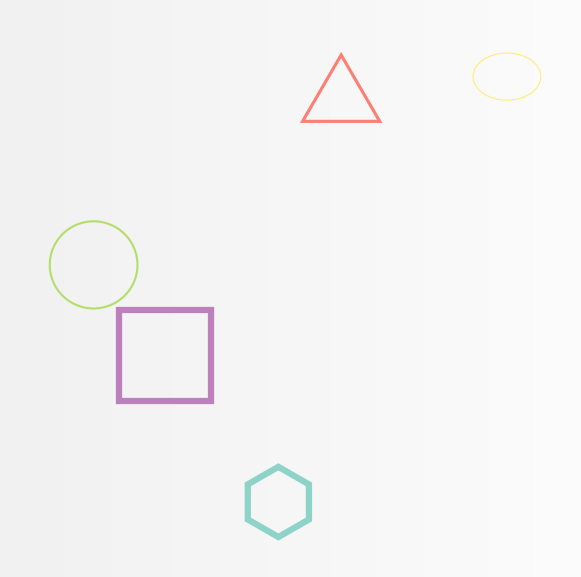[{"shape": "hexagon", "thickness": 3, "radius": 0.3, "center": [0.479, 0.13]}, {"shape": "triangle", "thickness": 1.5, "radius": 0.38, "center": [0.587, 0.827]}, {"shape": "circle", "thickness": 1, "radius": 0.38, "center": [0.161, 0.54]}, {"shape": "square", "thickness": 3, "radius": 0.39, "center": [0.284, 0.384]}, {"shape": "oval", "thickness": 0.5, "radius": 0.29, "center": [0.872, 0.867]}]